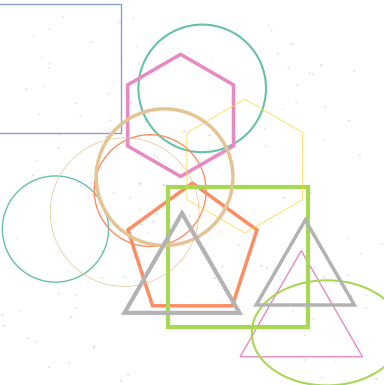[{"shape": "circle", "thickness": 1, "radius": 0.69, "center": [0.144, 0.405]}, {"shape": "circle", "thickness": 1.5, "radius": 0.83, "center": [0.525, 0.77]}, {"shape": "circle", "thickness": 1, "radius": 0.73, "center": [0.39, 0.505]}, {"shape": "pentagon", "thickness": 2.5, "radius": 0.88, "center": [0.5, 0.348]}, {"shape": "square", "thickness": 1, "radius": 0.84, "center": [0.147, 0.822]}, {"shape": "hexagon", "thickness": 2.5, "radius": 0.79, "center": [0.469, 0.7]}, {"shape": "triangle", "thickness": 1, "radius": 0.92, "center": [0.783, 0.165]}, {"shape": "oval", "thickness": 1.5, "radius": 0.98, "center": [0.849, 0.135]}, {"shape": "square", "thickness": 3, "radius": 0.91, "center": [0.618, 0.332]}, {"shape": "hexagon", "thickness": 0.5, "radius": 0.87, "center": [0.636, 0.569]}, {"shape": "circle", "thickness": 0.5, "radius": 0.97, "center": [0.324, 0.449]}, {"shape": "circle", "thickness": 2.5, "radius": 0.89, "center": [0.427, 0.54]}, {"shape": "triangle", "thickness": 3, "radius": 0.86, "center": [0.473, 0.274]}, {"shape": "triangle", "thickness": 2.5, "radius": 0.74, "center": [0.793, 0.281]}]